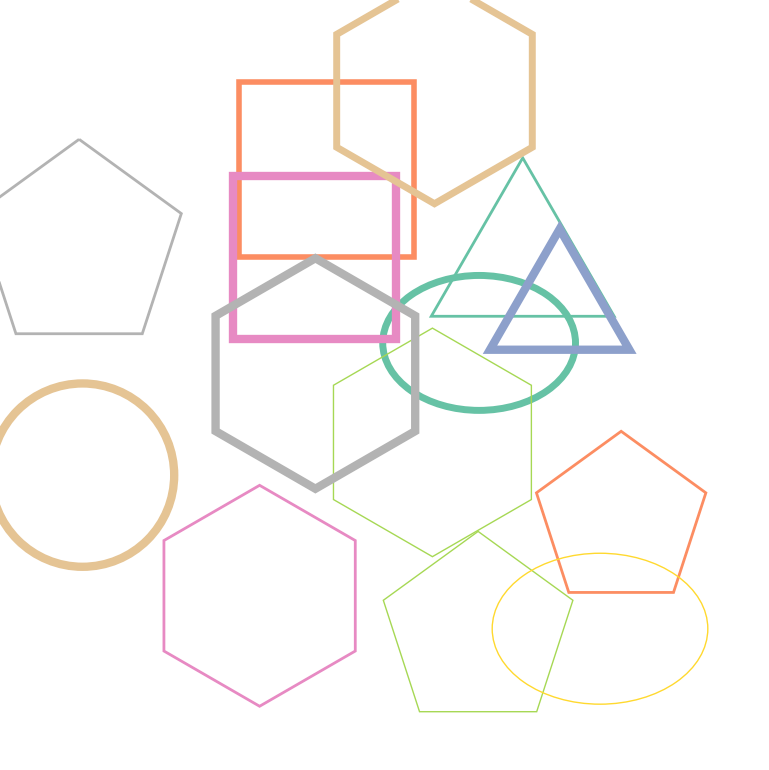[{"shape": "triangle", "thickness": 1, "radius": 0.69, "center": [0.679, 0.658]}, {"shape": "oval", "thickness": 2.5, "radius": 0.63, "center": [0.622, 0.555]}, {"shape": "square", "thickness": 2, "radius": 0.57, "center": [0.424, 0.78]}, {"shape": "pentagon", "thickness": 1, "radius": 0.58, "center": [0.807, 0.324]}, {"shape": "triangle", "thickness": 3, "radius": 0.52, "center": [0.727, 0.598]}, {"shape": "square", "thickness": 3, "radius": 0.53, "center": [0.408, 0.665]}, {"shape": "hexagon", "thickness": 1, "radius": 0.72, "center": [0.337, 0.226]}, {"shape": "pentagon", "thickness": 0.5, "radius": 0.65, "center": [0.621, 0.18]}, {"shape": "hexagon", "thickness": 0.5, "radius": 0.74, "center": [0.562, 0.425]}, {"shape": "oval", "thickness": 0.5, "radius": 0.7, "center": [0.779, 0.183]}, {"shape": "hexagon", "thickness": 2.5, "radius": 0.73, "center": [0.564, 0.882]}, {"shape": "circle", "thickness": 3, "radius": 0.6, "center": [0.107, 0.383]}, {"shape": "pentagon", "thickness": 1, "radius": 0.7, "center": [0.103, 0.679]}, {"shape": "hexagon", "thickness": 3, "radius": 0.75, "center": [0.41, 0.515]}]